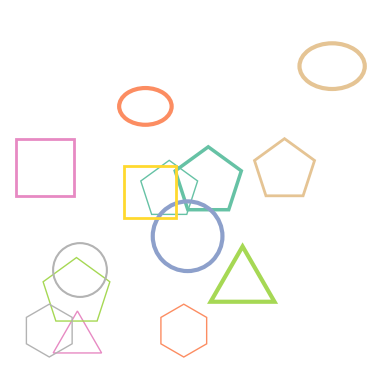[{"shape": "pentagon", "thickness": 2.5, "radius": 0.45, "center": [0.541, 0.528]}, {"shape": "pentagon", "thickness": 1, "radius": 0.39, "center": [0.439, 0.506]}, {"shape": "hexagon", "thickness": 1, "radius": 0.34, "center": [0.477, 0.141]}, {"shape": "oval", "thickness": 3, "radius": 0.34, "center": [0.378, 0.724]}, {"shape": "circle", "thickness": 3, "radius": 0.45, "center": [0.487, 0.386]}, {"shape": "square", "thickness": 2, "radius": 0.37, "center": [0.117, 0.565]}, {"shape": "triangle", "thickness": 1, "radius": 0.36, "center": [0.201, 0.12]}, {"shape": "pentagon", "thickness": 1, "radius": 0.46, "center": [0.199, 0.24]}, {"shape": "triangle", "thickness": 3, "radius": 0.48, "center": [0.63, 0.264]}, {"shape": "square", "thickness": 2, "radius": 0.34, "center": [0.39, 0.501]}, {"shape": "pentagon", "thickness": 2, "radius": 0.41, "center": [0.739, 0.558]}, {"shape": "oval", "thickness": 3, "radius": 0.42, "center": [0.863, 0.828]}, {"shape": "hexagon", "thickness": 1, "radius": 0.34, "center": [0.128, 0.141]}, {"shape": "circle", "thickness": 1.5, "radius": 0.35, "center": [0.208, 0.299]}]